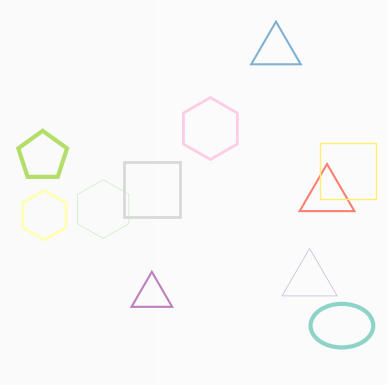[{"shape": "oval", "thickness": 3, "radius": 0.4, "center": [0.882, 0.154]}, {"shape": "hexagon", "thickness": 2, "radius": 0.32, "center": [0.114, 0.441]}, {"shape": "triangle", "thickness": 0.5, "radius": 0.41, "center": [0.799, 0.273]}, {"shape": "triangle", "thickness": 1.5, "radius": 0.41, "center": [0.844, 0.492]}, {"shape": "triangle", "thickness": 1.5, "radius": 0.37, "center": [0.712, 0.87]}, {"shape": "pentagon", "thickness": 3, "radius": 0.33, "center": [0.11, 0.594]}, {"shape": "hexagon", "thickness": 2, "radius": 0.4, "center": [0.543, 0.666]}, {"shape": "square", "thickness": 2, "radius": 0.36, "center": [0.392, 0.508]}, {"shape": "triangle", "thickness": 1.5, "radius": 0.3, "center": [0.392, 0.233]}, {"shape": "hexagon", "thickness": 0.5, "radius": 0.38, "center": [0.266, 0.457]}, {"shape": "square", "thickness": 1, "radius": 0.36, "center": [0.899, 0.556]}]